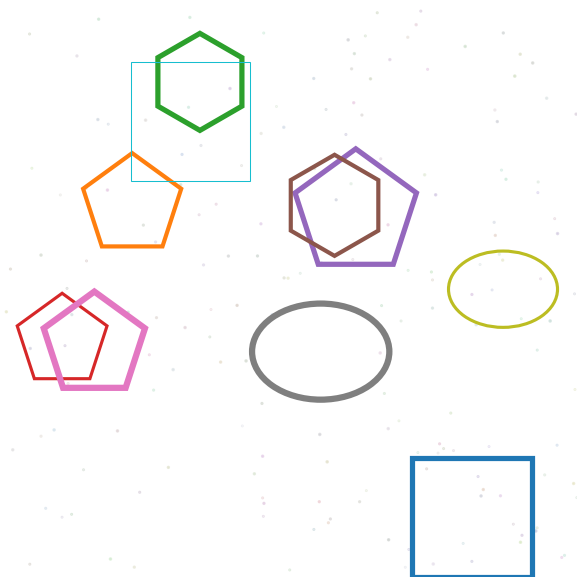[{"shape": "square", "thickness": 2.5, "radius": 0.52, "center": [0.817, 0.103]}, {"shape": "pentagon", "thickness": 2, "radius": 0.45, "center": [0.229, 0.645]}, {"shape": "hexagon", "thickness": 2.5, "radius": 0.42, "center": [0.346, 0.857]}, {"shape": "pentagon", "thickness": 1.5, "radius": 0.41, "center": [0.108, 0.41]}, {"shape": "pentagon", "thickness": 2.5, "radius": 0.55, "center": [0.616, 0.631]}, {"shape": "hexagon", "thickness": 2, "radius": 0.44, "center": [0.579, 0.644]}, {"shape": "pentagon", "thickness": 3, "radius": 0.46, "center": [0.163, 0.402]}, {"shape": "oval", "thickness": 3, "radius": 0.59, "center": [0.555, 0.39]}, {"shape": "oval", "thickness": 1.5, "radius": 0.47, "center": [0.871, 0.498]}, {"shape": "square", "thickness": 0.5, "radius": 0.52, "center": [0.33, 0.789]}]